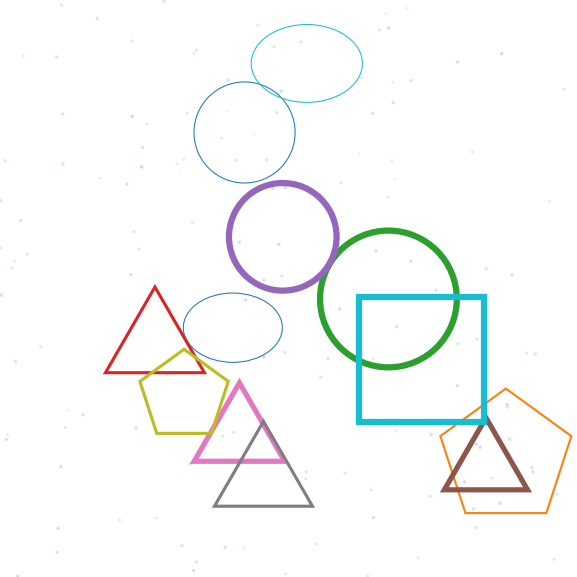[{"shape": "oval", "thickness": 0.5, "radius": 0.43, "center": [0.403, 0.432]}, {"shape": "circle", "thickness": 0.5, "radius": 0.44, "center": [0.423, 0.77]}, {"shape": "pentagon", "thickness": 1, "radius": 0.6, "center": [0.876, 0.207]}, {"shape": "circle", "thickness": 3, "radius": 0.59, "center": [0.673, 0.481]}, {"shape": "triangle", "thickness": 1.5, "radius": 0.49, "center": [0.268, 0.403]}, {"shape": "circle", "thickness": 3, "radius": 0.47, "center": [0.49, 0.589]}, {"shape": "triangle", "thickness": 2.5, "radius": 0.42, "center": [0.841, 0.193]}, {"shape": "triangle", "thickness": 2.5, "radius": 0.45, "center": [0.415, 0.246]}, {"shape": "triangle", "thickness": 1.5, "radius": 0.49, "center": [0.456, 0.172]}, {"shape": "pentagon", "thickness": 1.5, "radius": 0.4, "center": [0.319, 0.314]}, {"shape": "oval", "thickness": 0.5, "radius": 0.48, "center": [0.531, 0.889]}, {"shape": "square", "thickness": 3, "radius": 0.54, "center": [0.73, 0.377]}]